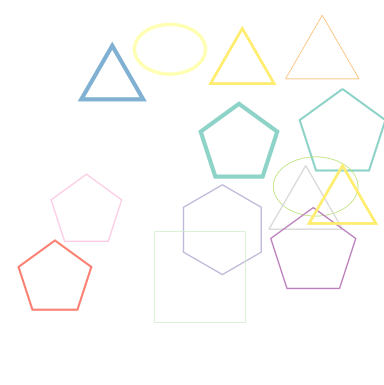[{"shape": "pentagon", "thickness": 1.5, "radius": 0.59, "center": [0.89, 0.652]}, {"shape": "pentagon", "thickness": 3, "radius": 0.52, "center": [0.621, 0.626]}, {"shape": "oval", "thickness": 2.5, "radius": 0.46, "center": [0.441, 0.872]}, {"shape": "hexagon", "thickness": 1, "radius": 0.58, "center": [0.578, 0.403]}, {"shape": "pentagon", "thickness": 1.5, "radius": 0.5, "center": [0.143, 0.276]}, {"shape": "triangle", "thickness": 3, "radius": 0.46, "center": [0.292, 0.788]}, {"shape": "triangle", "thickness": 0.5, "radius": 0.55, "center": [0.837, 0.85]}, {"shape": "oval", "thickness": 0.5, "radius": 0.55, "center": [0.82, 0.516]}, {"shape": "pentagon", "thickness": 1, "radius": 0.48, "center": [0.224, 0.451]}, {"shape": "triangle", "thickness": 1, "radius": 0.55, "center": [0.794, 0.46]}, {"shape": "pentagon", "thickness": 1, "radius": 0.58, "center": [0.814, 0.345]}, {"shape": "square", "thickness": 0.5, "radius": 0.59, "center": [0.519, 0.282]}, {"shape": "triangle", "thickness": 2, "radius": 0.5, "center": [0.89, 0.47]}, {"shape": "triangle", "thickness": 2, "radius": 0.48, "center": [0.629, 0.831]}]